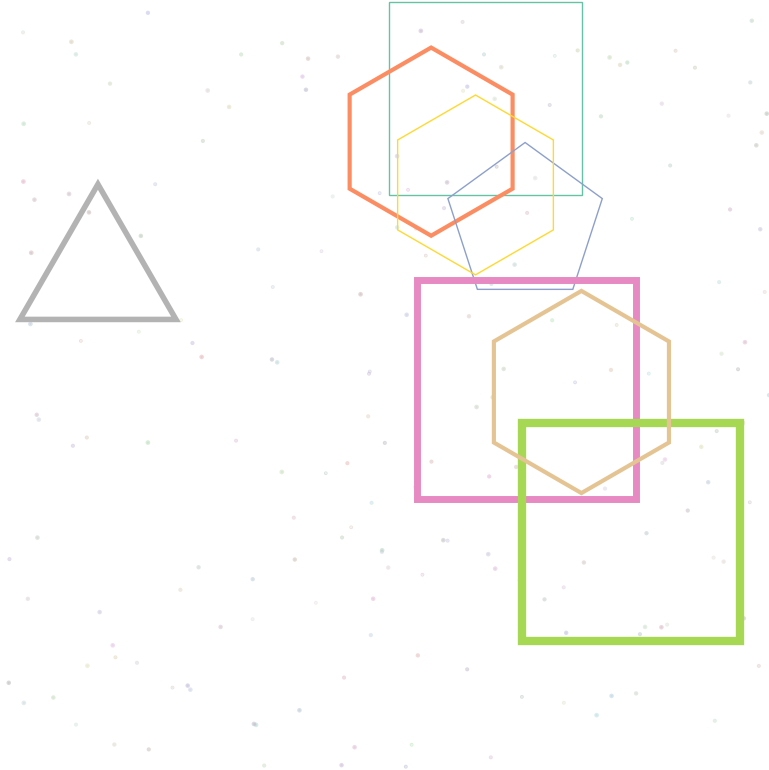[{"shape": "square", "thickness": 0.5, "radius": 0.63, "center": [0.631, 0.872]}, {"shape": "hexagon", "thickness": 1.5, "radius": 0.61, "center": [0.56, 0.816]}, {"shape": "pentagon", "thickness": 0.5, "radius": 0.53, "center": [0.682, 0.71]}, {"shape": "square", "thickness": 2.5, "radius": 0.71, "center": [0.683, 0.494]}, {"shape": "square", "thickness": 3, "radius": 0.71, "center": [0.82, 0.31]}, {"shape": "hexagon", "thickness": 0.5, "radius": 0.58, "center": [0.618, 0.76]}, {"shape": "hexagon", "thickness": 1.5, "radius": 0.66, "center": [0.755, 0.491]}, {"shape": "triangle", "thickness": 2, "radius": 0.59, "center": [0.127, 0.644]}]